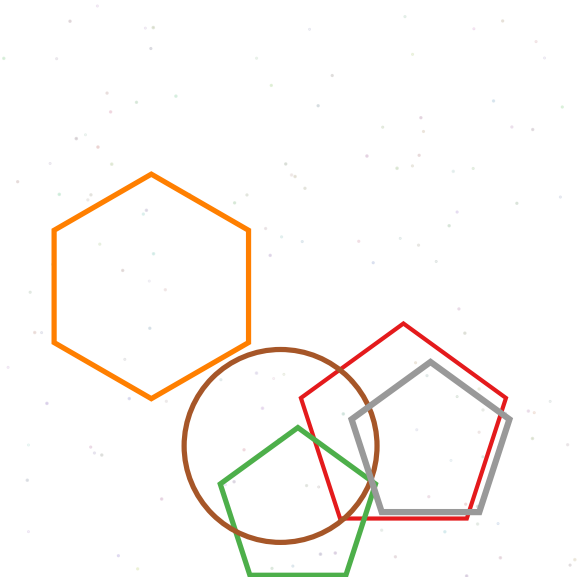[{"shape": "pentagon", "thickness": 2, "radius": 0.93, "center": [0.699, 0.252]}, {"shape": "pentagon", "thickness": 2.5, "radius": 0.71, "center": [0.516, 0.117]}, {"shape": "hexagon", "thickness": 2.5, "radius": 0.97, "center": [0.262, 0.503]}, {"shape": "circle", "thickness": 2.5, "radius": 0.84, "center": [0.486, 0.227]}, {"shape": "pentagon", "thickness": 3, "radius": 0.72, "center": [0.745, 0.229]}]